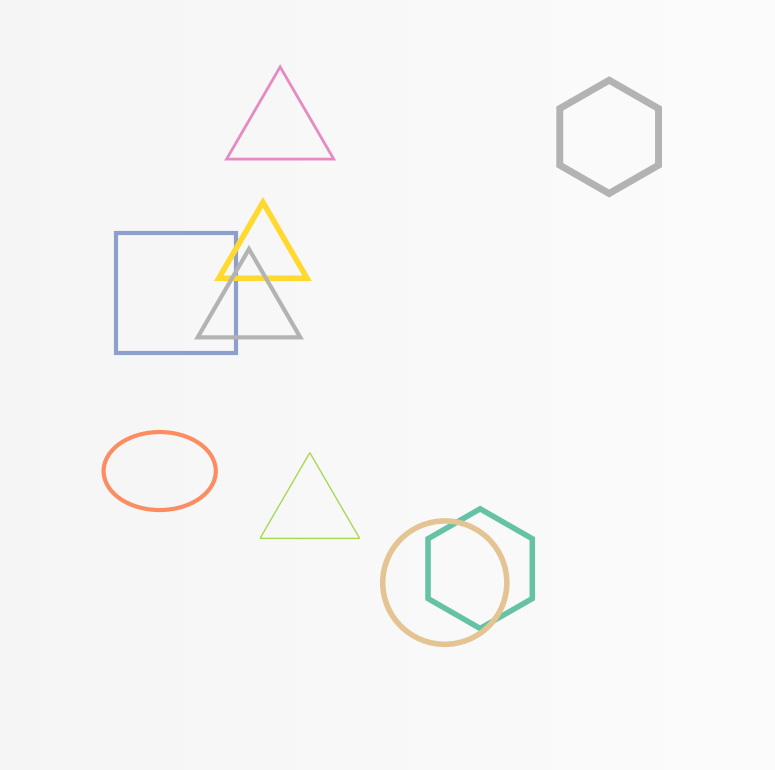[{"shape": "hexagon", "thickness": 2, "radius": 0.39, "center": [0.62, 0.261]}, {"shape": "oval", "thickness": 1.5, "radius": 0.36, "center": [0.206, 0.388]}, {"shape": "square", "thickness": 1.5, "radius": 0.39, "center": [0.227, 0.62]}, {"shape": "triangle", "thickness": 1, "radius": 0.4, "center": [0.361, 0.833]}, {"shape": "triangle", "thickness": 0.5, "radius": 0.37, "center": [0.4, 0.338]}, {"shape": "triangle", "thickness": 2, "radius": 0.33, "center": [0.339, 0.671]}, {"shape": "circle", "thickness": 2, "radius": 0.4, "center": [0.574, 0.243]}, {"shape": "triangle", "thickness": 1.5, "radius": 0.38, "center": [0.321, 0.6]}, {"shape": "hexagon", "thickness": 2.5, "radius": 0.37, "center": [0.786, 0.822]}]